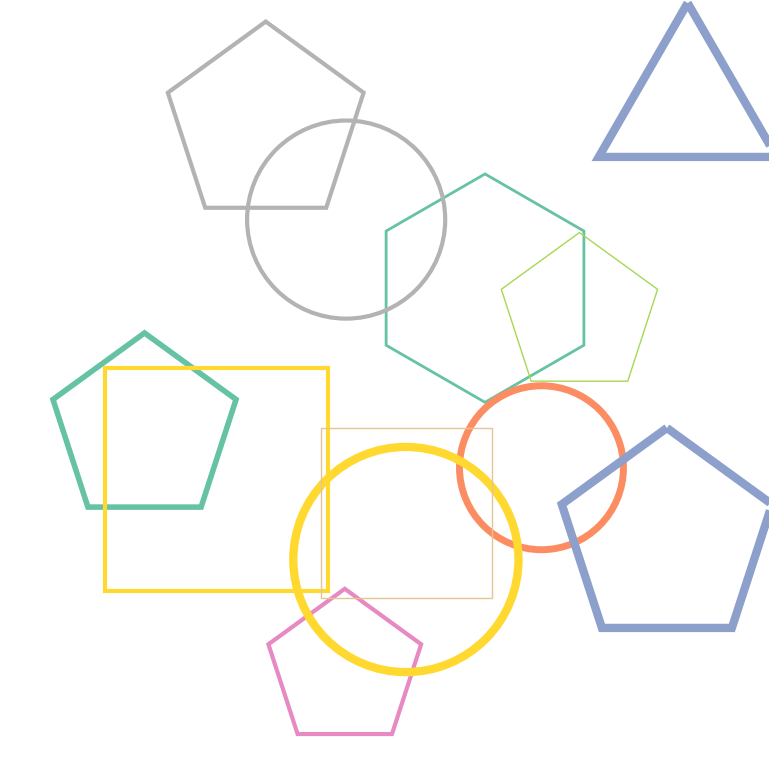[{"shape": "pentagon", "thickness": 2, "radius": 0.63, "center": [0.188, 0.443]}, {"shape": "hexagon", "thickness": 1, "radius": 0.74, "center": [0.63, 0.626]}, {"shape": "circle", "thickness": 2.5, "radius": 0.53, "center": [0.703, 0.393]}, {"shape": "pentagon", "thickness": 3, "radius": 0.72, "center": [0.866, 0.301]}, {"shape": "triangle", "thickness": 3, "radius": 0.67, "center": [0.893, 0.863]}, {"shape": "pentagon", "thickness": 1.5, "radius": 0.52, "center": [0.448, 0.131]}, {"shape": "pentagon", "thickness": 0.5, "radius": 0.53, "center": [0.753, 0.591]}, {"shape": "circle", "thickness": 3, "radius": 0.73, "center": [0.527, 0.273]}, {"shape": "square", "thickness": 1.5, "radius": 0.73, "center": [0.281, 0.377]}, {"shape": "square", "thickness": 0.5, "radius": 0.55, "center": [0.528, 0.333]}, {"shape": "pentagon", "thickness": 1.5, "radius": 0.67, "center": [0.345, 0.838]}, {"shape": "circle", "thickness": 1.5, "radius": 0.64, "center": [0.45, 0.715]}]